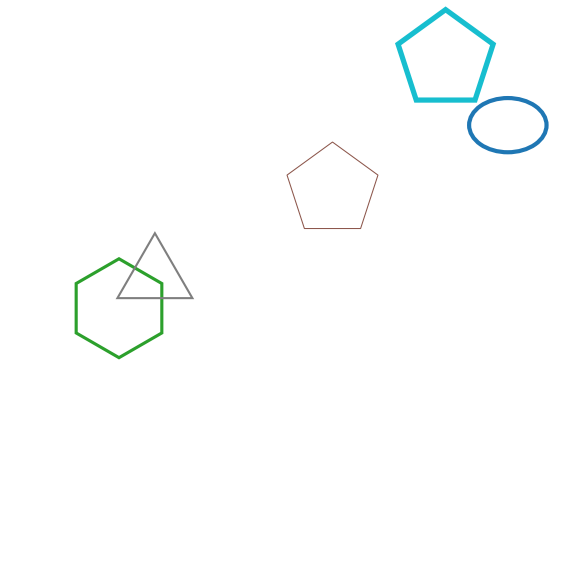[{"shape": "oval", "thickness": 2, "radius": 0.34, "center": [0.879, 0.782]}, {"shape": "hexagon", "thickness": 1.5, "radius": 0.43, "center": [0.206, 0.465]}, {"shape": "pentagon", "thickness": 0.5, "radius": 0.41, "center": [0.576, 0.67]}, {"shape": "triangle", "thickness": 1, "radius": 0.37, "center": [0.268, 0.52]}, {"shape": "pentagon", "thickness": 2.5, "radius": 0.43, "center": [0.772, 0.896]}]